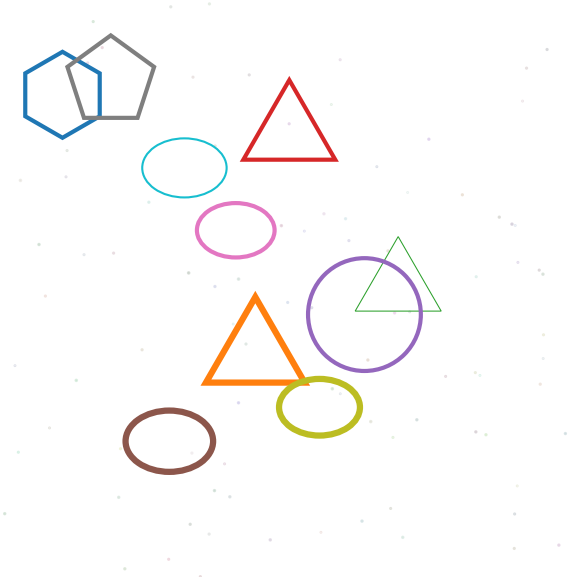[{"shape": "hexagon", "thickness": 2, "radius": 0.37, "center": [0.108, 0.835]}, {"shape": "triangle", "thickness": 3, "radius": 0.49, "center": [0.442, 0.386]}, {"shape": "triangle", "thickness": 0.5, "radius": 0.43, "center": [0.689, 0.503]}, {"shape": "triangle", "thickness": 2, "radius": 0.46, "center": [0.501, 0.769]}, {"shape": "circle", "thickness": 2, "radius": 0.49, "center": [0.631, 0.454]}, {"shape": "oval", "thickness": 3, "radius": 0.38, "center": [0.293, 0.235]}, {"shape": "oval", "thickness": 2, "radius": 0.34, "center": [0.408, 0.6]}, {"shape": "pentagon", "thickness": 2, "radius": 0.39, "center": [0.192, 0.859]}, {"shape": "oval", "thickness": 3, "radius": 0.35, "center": [0.553, 0.294]}, {"shape": "oval", "thickness": 1, "radius": 0.37, "center": [0.319, 0.708]}]